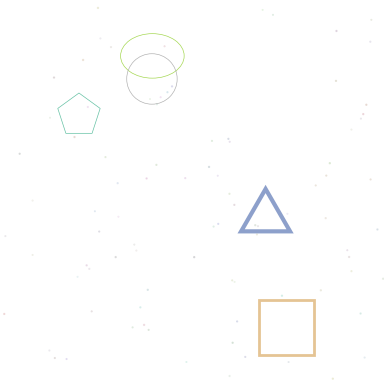[{"shape": "pentagon", "thickness": 0.5, "radius": 0.29, "center": [0.205, 0.7]}, {"shape": "triangle", "thickness": 3, "radius": 0.37, "center": [0.69, 0.436]}, {"shape": "oval", "thickness": 0.5, "radius": 0.41, "center": [0.396, 0.855]}, {"shape": "square", "thickness": 2, "radius": 0.35, "center": [0.744, 0.149]}, {"shape": "circle", "thickness": 0.5, "radius": 0.33, "center": [0.395, 0.795]}]